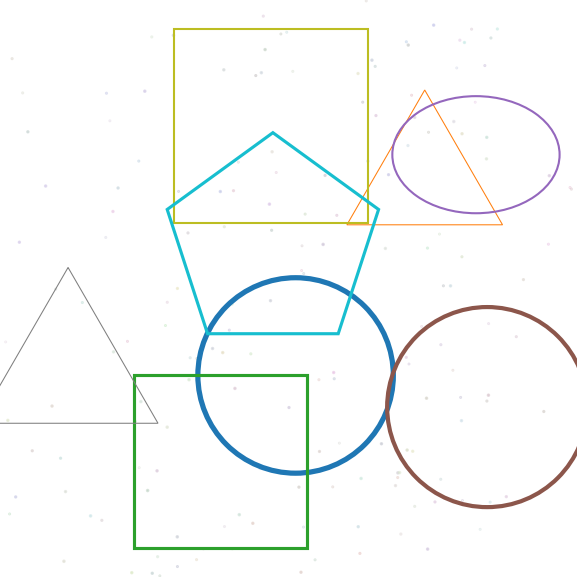[{"shape": "circle", "thickness": 2.5, "radius": 0.85, "center": [0.512, 0.349]}, {"shape": "triangle", "thickness": 0.5, "radius": 0.78, "center": [0.735, 0.688]}, {"shape": "square", "thickness": 1.5, "radius": 0.75, "center": [0.381, 0.2]}, {"shape": "oval", "thickness": 1, "radius": 0.72, "center": [0.824, 0.731]}, {"shape": "circle", "thickness": 2, "radius": 0.87, "center": [0.844, 0.294]}, {"shape": "triangle", "thickness": 0.5, "radius": 0.9, "center": [0.118, 0.356]}, {"shape": "square", "thickness": 1, "radius": 0.84, "center": [0.469, 0.78]}, {"shape": "pentagon", "thickness": 1.5, "radius": 0.96, "center": [0.473, 0.577]}]